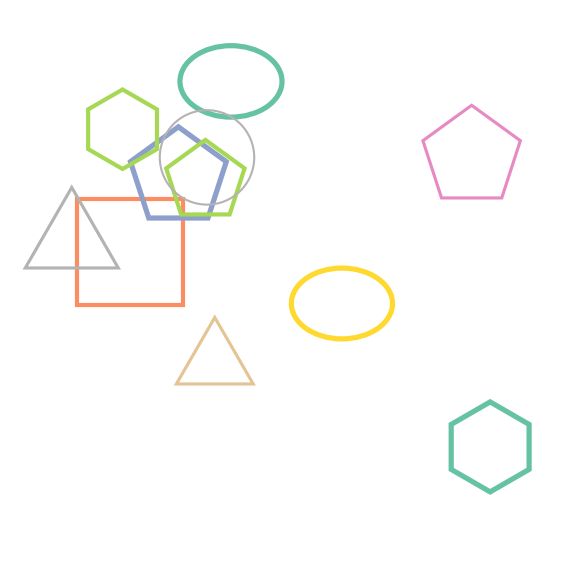[{"shape": "hexagon", "thickness": 2.5, "radius": 0.39, "center": [0.849, 0.225]}, {"shape": "oval", "thickness": 2.5, "radius": 0.44, "center": [0.4, 0.858]}, {"shape": "square", "thickness": 2, "radius": 0.46, "center": [0.225, 0.563]}, {"shape": "pentagon", "thickness": 2.5, "radius": 0.44, "center": [0.309, 0.692]}, {"shape": "pentagon", "thickness": 1.5, "radius": 0.44, "center": [0.817, 0.728]}, {"shape": "hexagon", "thickness": 2, "radius": 0.34, "center": [0.212, 0.775]}, {"shape": "pentagon", "thickness": 2, "radius": 0.36, "center": [0.356, 0.686]}, {"shape": "oval", "thickness": 2.5, "radius": 0.44, "center": [0.592, 0.474]}, {"shape": "triangle", "thickness": 1.5, "radius": 0.38, "center": [0.372, 0.373]}, {"shape": "circle", "thickness": 1, "radius": 0.41, "center": [0.358, 0.727]}, {"shape": "triangle", "thickness": 1.5, "radius": 0.46, "center": [0.124, 0.582]}]